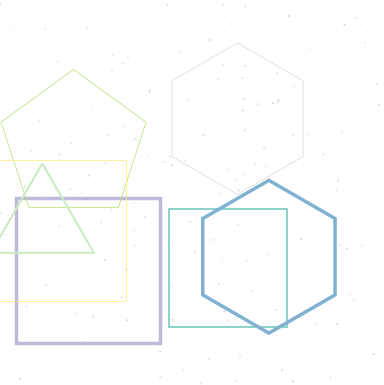[{"shape": "square", "thickness": 1.5, "radius": 0.77, "center": [0.592, 0.304]}, {"shape": "square", "thickness": 2.5, "radius": 0.94, "center": [0.229, 0.297]}, {"shape": "hexagon", "thickness": 2.5, "radius": 0.99, "center": [0.698, 0.333]}, {"shape": "pentagon", "thickness": 0.5, "radius": 0.99, "center": [0.191, 0.622]}, {"shape": "hexagon", "thickness": 0.5, "radius": 0.98, "center": [0.617, 0.692]}, {"shape": "triangle", "thickness": 1.5, "radius": 0.77, "center": [0.11, 0.421]}, {"shape": "square", "thickness": 0.5, "radius": 0.91, "center": [0.144, 0.402]}]